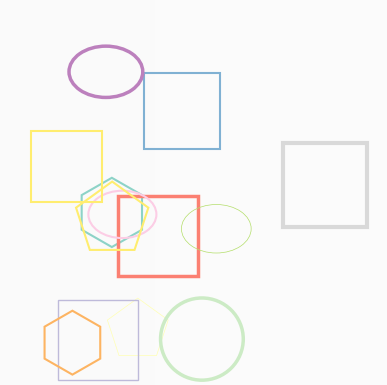[{"shape": "hexagon", "thickness": 1.5, "radius": 0.45, "center": [0.289, 0.448]}, {"shape": "pentagon", "thickness": 0.5, "radius": 0.41, "center": [0.356, 0.143]}, {"shape": "square", "thickness": 1, "radius": 0.52, "center": [0.253, 0.116]}, {"shape": "square", "thickness": 2.5, "radius": 0.52, "center": [0.408, 0.387]}, {"shape": "square", "thickness": 1.5, "radius": 0.49, "center": [0.469, 0.712]}, {"shape": "hexagon", "thickness": 1.5, "radius": 0.41, "center": [0.187, 0.11]}, {"shape": "oval", "thickness": 0.5, "radius": 0.45, "center": [0.558, 0.406]}, {"shape": "oval", "thickness": 1.5, "radius": 0.44, "center": [0.316, 0.443]}, {"shape": "square", "thickness": 3, "radius": 0.54, "center": [0.839, 0.52]}, {"shape": "oval", "thickness": 2.5, "radius": 0.48, "center": [0.273, 0.814]}, {"shape": "circle", "thickness": 2.5, "radius": 0.53, "center": [0.521, 0.119]}, {"shape": "square", "thickness": 1.5, "radius": 0.46, "center": [0.171, 0.567]}, {"shape": "pentagon", "thickness": 1.5, "radius": 0.49, "center": [0.29, 0.43]}]